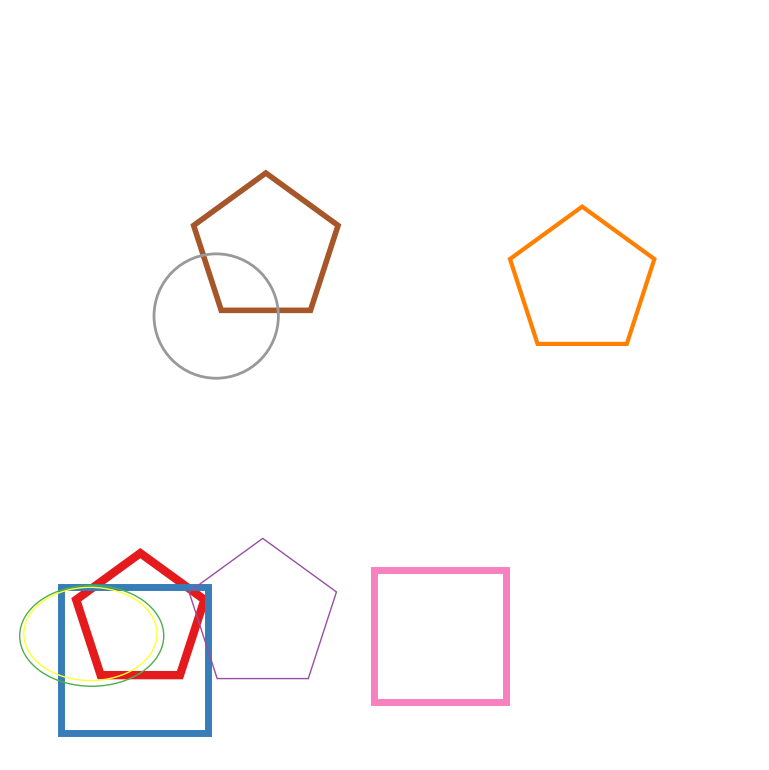[{"shape": "pentagon", "thickness": 3, "radius": 0.44, "center": [0.182, 0.194]}, {"shape": "square", "thickness": 2.5, "radius": 0.48, "center": [0.174, 0.143]}, {"shape": "oval", "thickness": 0.5, "radius": 0.47, "center": [0.119, 0.174]}, {"shape": "pentagon", "thickness": 0.5, "radius": 0.5, "center": [0.341, 0.2]}, {"shape": "pentagon", "thickness": 1.5, "radius": 0.49, "center": [0.756, 0.633]}, {"shape": "oval", "thickness": 0.5, "radius": 0.43, "center": [0.117, 0.177]}, {"shape": "pentagon", "thickness": 2, "radius": 0.49, "center": [0.345, 0.677]}, {"shape": "square", "thickness": 2.5, "radius": 0.43, "center": [0.571, 0.174]}, {"shape": "circle", "thickness": 1, "radius": 0.4, "center": [0.281, 0.59]}]